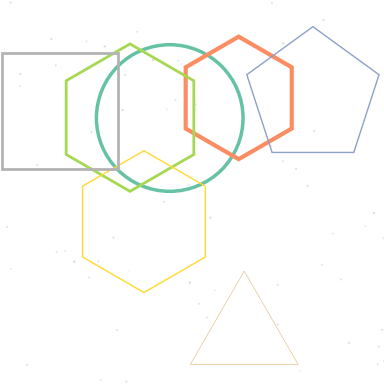[{"shape": "circle", "thickness": 2.5, "radius": 0.95, "center": [0.441, 0.693]}, {"shape": "hexagon", "thickness": 3, "radius": 0.8, "center": [0.62, 0.746]}, {"shape": "pentagon", "thickness": 1, "radius": 0.9, "center": [0.813, 0.75]}, {"shape": "hexagon", "thickness": 2, "radius": 0.96, "center": [0.338, 0.695]}, {"shape": "hexagon", "thickness": 1, "radius": 0.92, "center": [0.374, 0.424]}, {"shape": "triangle", "thickness": 0.5, "radius": 0.81, "center": [0.634, 0.134]}, {"shape": "square", "thickness": 2, "radius": 0.75, "center": [0.155, 0.712]}]